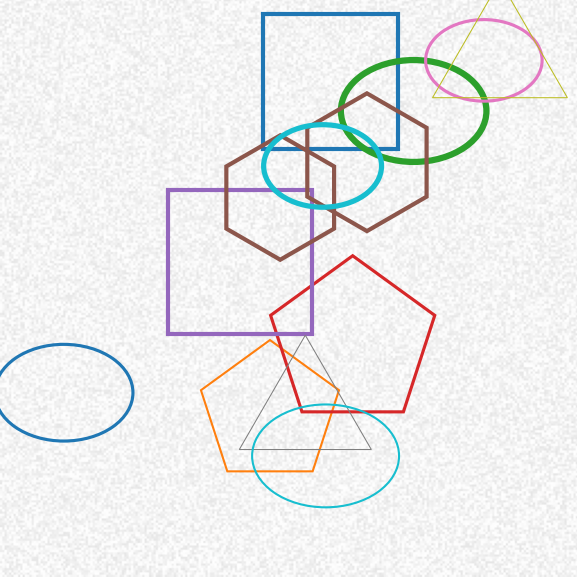[{"shape": "square", "thickness": 2, "radius": 0.58, "center": [0.572, 0.858]}, {"shape": "oval", "thickness": 1.5, "radius": 0.6, "center": [0.111, 0.319]}, {"shape": "pentagon", "thickness": 1, "radius": 0.63, "center": [0.467, 0.285]}, {"shape": "oval", "thickness": 3, "radius": 0.63, "center": [0.716, 0.807]}, {"shape": "pentagon", "thickness": 1.5, "radius": 0.75, "center": [0.611, 0.407]}, {"shape": "square", "thickness": 2, "radius": 0.62, "center": [0.416, 0.546]}, {"shape": "hexagon", "thickness": 2, "radius": 0.6, "center": [0.635, 0.718]}, {"shape": "hexagon", "thickness": 2, "radius": 0.54, "center": [0.485, 0.657]}, {"shape": "oval", "thickness": 1.5, "radius": 0.5, "center": [0.838, 0.895]}, {"shape": "triangle", "thickness": 0.5, "radius": 0.66, "center": [0.529, 0.287]}, {"shape": "triangle", "thickness": 0.5, "radius": 0.67, "center": [0.866, 0.897]}, {"shape": "oval", "thickness": 1, "radius": 0.64, "center": [0.564, 0.21]}, {"shape": "oval", "thickness": 2.5, "radius": 0.51, "center": [0.559, 0.712]}]